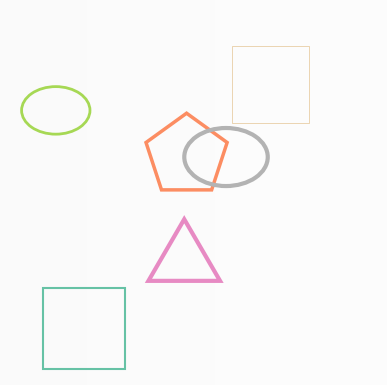[{"shape": "square", "thickness": 1.5, "radius": 0.53, "center": [0.217, 0.147]}, {"shape": "pentagon", "thickness": 2.5, "radius": 0.55, "center": [0.481, 0.596]}, {"shape": "triangle", "thickness": 3, "radius": 0.53, "center": [0.475, 0.324]}, {"shape": "oval", "thickness": 2, "radius": 0.44, "center": [0.144, 0.713]}, {"shape": "square", "thickness": 0.5, "radius": 0.5, "center": [0.697, 0.781]}, {"shape": "oval", "thickness": 3, "radius": 0.54, "center": [0.583, 0.592]}]